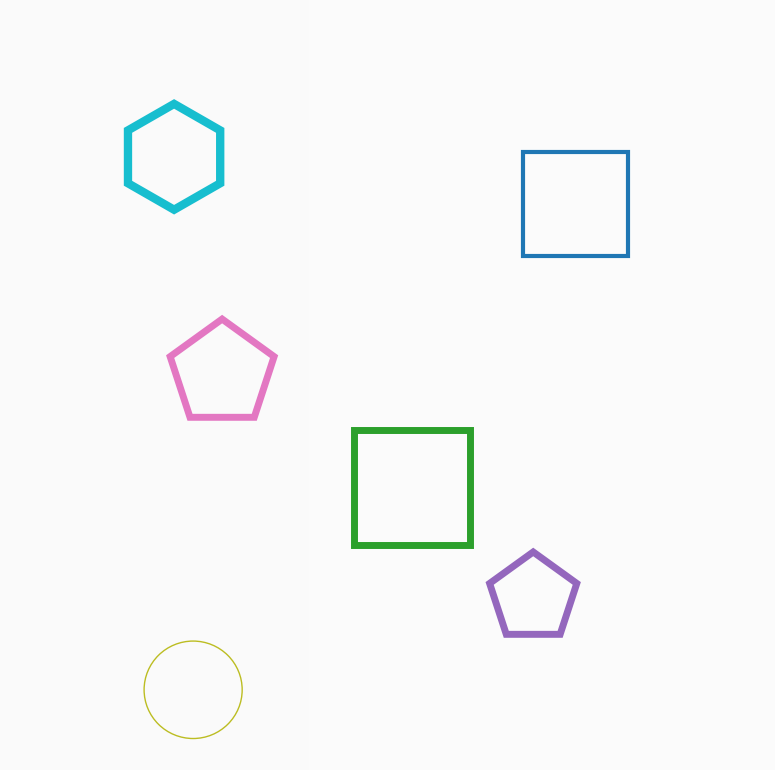[{"shape": "square", "thickness": 1.5, "radius": 0.34, "center": [0.743, 0.735]}, {"shape": "square", "thickness": 2.5, "radius": 0.37, "center": [0.531, 0.366]}, {"shape": "pentagon", "thickness": 2.5, "radius": 0.3, "center": [0.688, 0.224]}, {"shape": "pentagon", "thickness": 2.5, "radius": 0.35, "center": [0.287, 0.515]}, {"shape": "circle", "thickness": 0.5, "radius": 0.32, "center": [0.249, 0.104]}, {"shape": "hexagon", "thickness": 3, "radius": 0.34, "center": [0.225, 0.796]}]